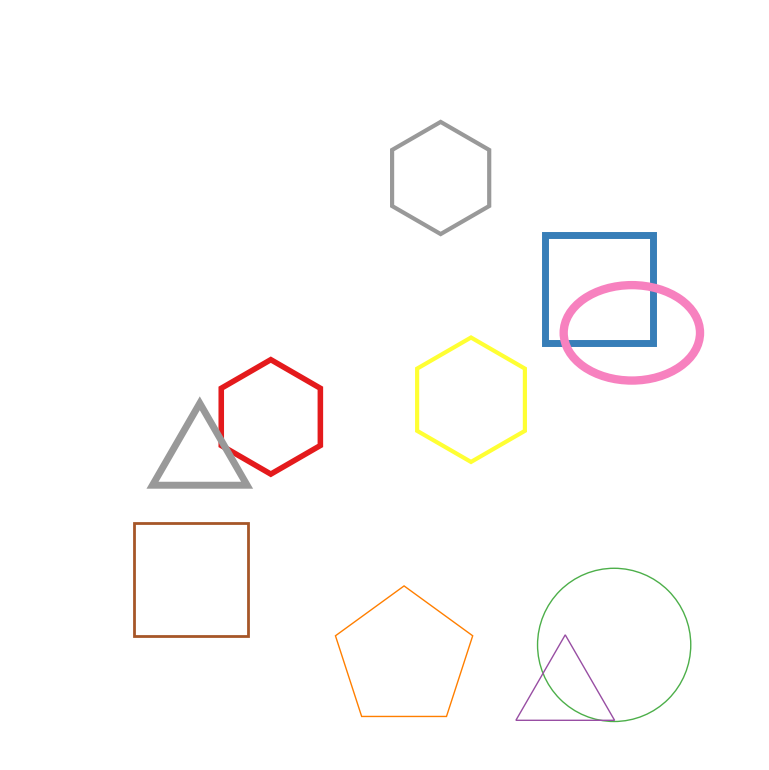[{"shape": "hexagon", "thickness": 2, "radius": 0.37, "center": [0.352, 0.459]}, {"shape": "square", "thickness": 2.5, "radius": 0.35, "center": [0.777, 0.625]}, {"shape": "circle", "thickness": 0.5, "radius": 0.5, "center": [0.798, 0.162]}, {"shape": "triangle", "thickness": 0.5, "radius": 0.37, "center": [0.734, 0.102]}, {"shape": "pentagon", "thickness": 0.5, "radius": 0.47, "center": [0.525, 0.145]}, {"shape": "hexagon", "thickness": 1.5, "radius": 0.4, "center": [0.612, 0.481]}, {"shape": "square", "thickness": 1, "radius": 0.37, "center": [0.248, 0.248]}, {"shape": "oval", "thickness": 3, "radius": 0.44, "center": [0.821, 0.568]}, {"shape": "hexagon", "thickness": 1.5, "radius": 0.36, "center": [0.572, 0.769]}, {"shape": "triangle", "thickness": 2.5, "radius": 0.35, "center": [0.259, 0.405]}]